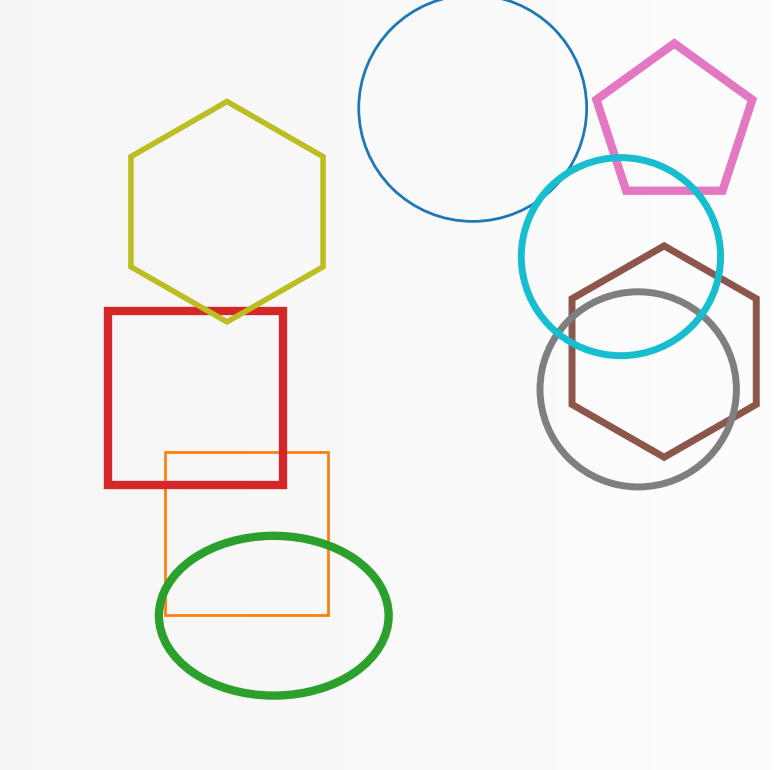[{"shape": "circle", "thickness": 1, "radius": 0.74, "center": [0.61, 0.86]}, {"shape": "square", "thickness": 1, "radius": 0.53, "center": [0.318, 0.307]}, {"shape": "oval", "thickness": 3, "radius": 0.74, "center": [0.353, 0.2]}, {"shape": "square", "thickness": 3, "radius": 0.56, "center": [0.253, 0.483]}, {"shape": "hexagon", "thickness": 2.5, "radius": 0.69, "center": [0.857, 0.543]}, {"shape": "pentagon", "thickness": 3, "radius": 0.53, "center": [0.87, 0.838]}, {"shape": "circle", "thickness": 2.5, "radius": 0.63, "center": [0.823, 0.494]}, {"shape": "hexagon", "thickness": 2, "radius": 0.72, "center": [0.293, 0.725]}, {"shape": "circle", "thickness": 2.5, "radius": 0.64, "center": [0.801, 0.667]}]